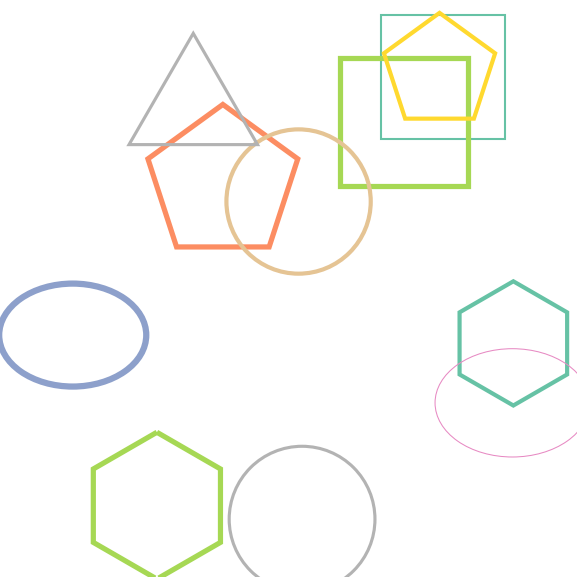[{"shape": "square", "thickness": 1, "radius": 0.54, "center": [0.767, 0.866]}, {"shape": "hexagon", "thickness": 2, "radius": 0.54, "center": [0.889, 0.404]}, {"shape": "pentagon", "thickness": 2.5, "radius": 0.68, "center": [0.386, 0.682]}, {"shape": "oval", "thickness": 3, "radius": 0.64, "center": [0.126, 0.419]}, {"shape": "oval", "thickness": 0.5, "radius": 0.67, "center": [0.887, 0.302]}, {"shape": "square", "thickness": 2.5, "radius": 0.55, "center": [0.7, 0.788]}, {"shape": "hexagon", "thickness": 2.5, "radius": 0.64, "center": [0.272, 0.124]}, {"shape": "pentagon", "thickness": 2, "radius": 0.51, "center": [0.761, 0.876]}, {"shape": "circle", "thickness": 2, "radius": 0.62, "center": [0.517, 0.65]}, {"shape": "triangle", "thickness": 1.5, "radius": 0.64, "center": [0.335, 0.813]}, {"shape": "circle", "thickness": 1.5, "radius": 0.63, "center": [0.523, 0.1]}]